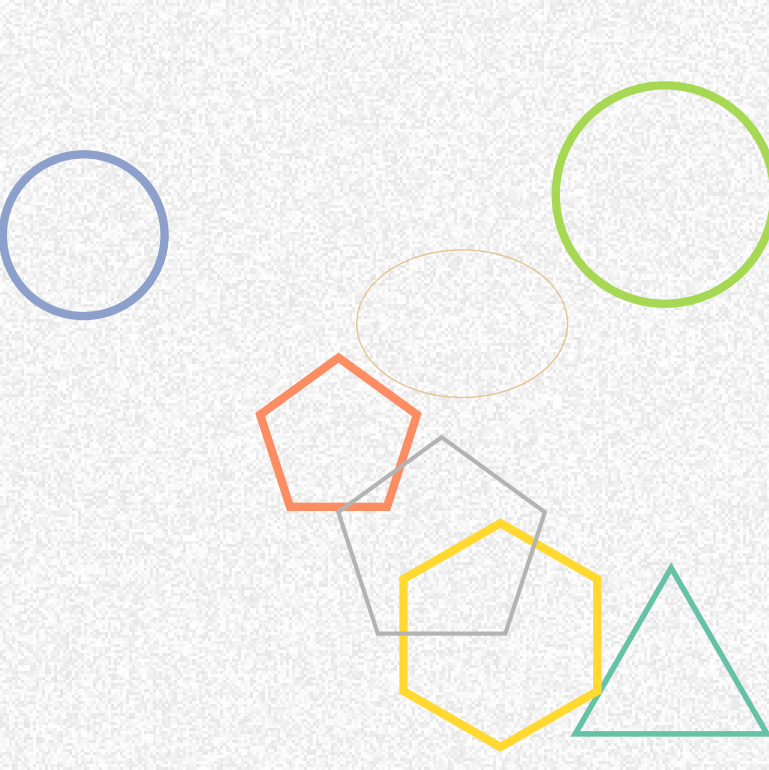[{"shape": "triangle", "thickness": 2, "radius": 0.72, "center": [0.872, 0.119]}, {"shape": "pentagon", "thickness": 3, "radius": 0.54, "center": [0.44, 0.428]}, {"shape": "circle", "thickness": 3, "radius": 0.53, "center": [0.109, 0.695]}, {"shape": "circle", "thickness": 3, "radius": 0.71, "center": [0.864, 0.747]}, {"shape": "hexagon", "thickness": 3, "radius": 0.73, "center": [0.65, 0.175]}, {"shape": "oval", "thickness": 0.5, "radius": 0.68, "center": [0.6, 0.58]}, {"shape": "pentagon", "thickness": 1.5, "radius": 0.71, "center": [0.573, 0.291]}]